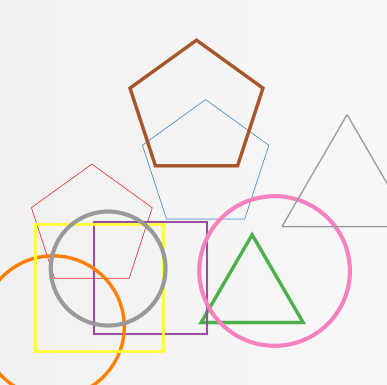[{"shape": "pentagon", "thickness": 0.5, "radius": 0.82, "center": [0.237, 0.41]}, {"shape": "pentagon", "thickness": 0.5, "radius": 0.86, "center": [0.531, 0.57]}, {"shape": "triangle", "thickness": 2.5, "radius": 0.76, "center": [0.651, 0.238]}, {"shape": "square", "thickness": 1.5, "radius": 0.73, "center": [0.388, 0.277]}, {"shape": "circle", "thickness": 2.5, "radius": 0.92, "center": [0.137, 0.151]}, {"shape": "square", "thickness": 2, "radius": 0.82, "center": [0.256, 0.253]}, {"shape": "pentagon", "thickness": 2.5, "radius": 0.9, "center": [0.507, 0.715]}, {"shape": "circle", "thickness": 3, "radius": 0.97, "center": [0.709, 0.296]}, {"shape": "circle", "thickness": 3, "radius": 0.74, "center": [0.279, 0.303]}, {"shape": "triangle", "thickness": 1, "radius": 0.97, "center": [0.896, 0.508]}]